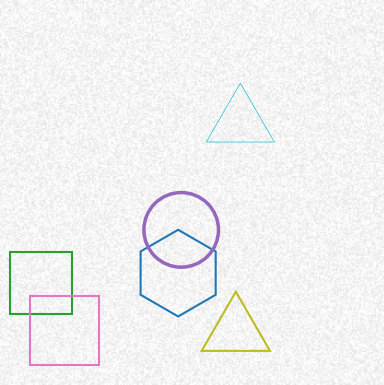[{"shape": "hexagon", "thickness": 1.5, "radius": 0.56, "center": [0.463, 0.291]}, {"shape": "square", "thickness": 1.5, "radius": 0.4, "center": [0.107, 0.265]}, {"shape": "circle", "thickness": 2.5, "radius": 0.48, "center": [0.471, 0.403]}, {"shape": "square", "thickness": 1.5, "radius": 0.45, "center": [0.167, 0.141]}, {"shape": "triangle", "thickness": 1.5, "radius": 0.51, "center": [0.613, 0.14]}, {"shape": "triangle", "thickness": 0.5, "radius": 0.51, "center": [0.624, 0.682]}]